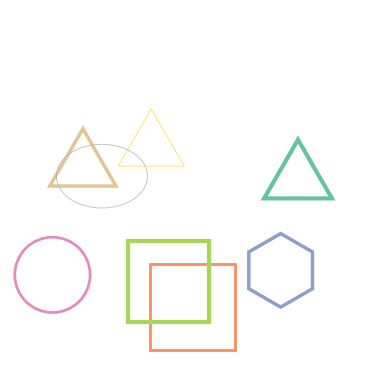[{"shape": "triangle", "thickness": 3, "radius": 0.51, "center": [0.774, 0.536]}, {"shape": "square", "thickness": 2, "radius": 0.56, "center": [0.5, 0.203]}, {"shape": "hexagon", "thickness": 2.5, "radius": 0.48, "center": [0.729, 0.298]}, {"shape": "circle", "thickness": 2, "radius": 0.49, "center": [0.136, 0.286]}, {"shape": "square", "thickness": 3, "radius": 0.52, "center": [0.437, 0.268]}, {"shape": "triangle", "thickness": 0.5, "radius": 0.49, "center": [0.393, 0.618]}, {"shape": "triangle", "thickness": 2.5, "radius": 0.5, "center": [0.215, 0.566]}, {"shape": "oval", "thickness": 0.5, "radius": 0.59, "center": [0.265, 0.542]}]